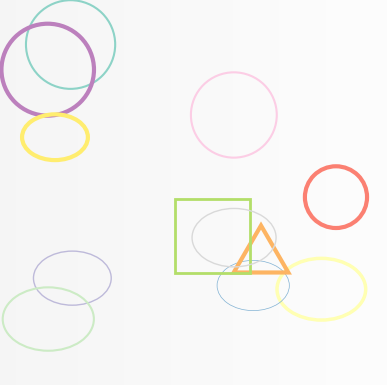[{"shape": "circle", "thickness": 1.5, "radius": 0.58, "center": [0.182, 0.884]}, {"shape": "oval", "thickness": 2.5, "radius": 0.57, "center": [0.829, 0.249]}, {"shape": "oval", "thickness": 1, "radius": 0.5, "center": [0.187, 0.278]}, {"shape": "circle", "thickness": 3, "radius": 0.4, "center": [0.867, 0.488]}, {"shape": "oval", "thickness": 0.5, "radius": 0.47, "center": [0.653, 0.258]}, {"shape": "triangle", "thickness": 3, "radius": 0.41, "center": [0.674, 0.333]}, {"shape": "square", "thickness": 2, "radius": 0.48, "center": [0.548, 0.388]}, {"shape": "circle", "thickness": 1.5, "radius": 0.55, "center": [0.603, 0.701]}, {"shape": "oval", "thickness": 1, "radius": 0.54, "center": [0.604, 0.383]}, {"shape": "circle", "thickness": 3, "radius": 0.6, "center": [0.123, 0.819]}, {"shape": "oval", "thickness": 1.5, "radius": 0.59, "center": [0.125, 0.171]}, {"shape": "oval", "thickness": 3, "radius": 0.42, "center": [0.142, 0.644]}]